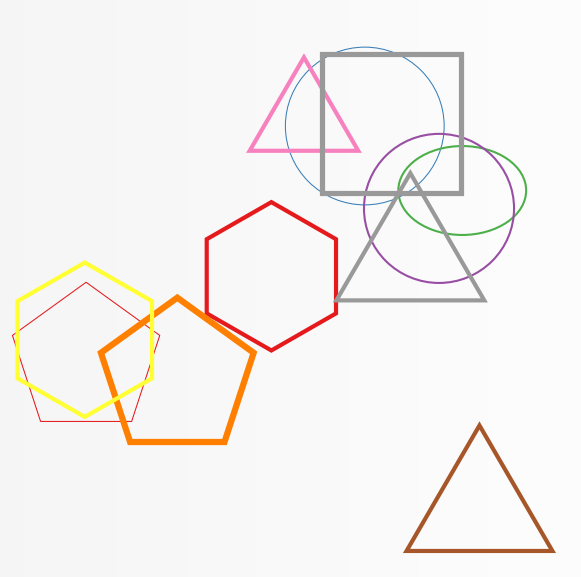[{"shape": "hexagon", "thickness": 2, "radius": 0.64, "center": [0.467, 0.521]}, {"shape": "pentagon", "thickness": 0.5, "radius": 0.67, "center": [0.148, 0.377]}, {"shape": "circle", "thickness": 0.5, "radius": 0.68, "center": [0.628, 0.781]}, {"shape": "oval", "thickness": 1, "radius": 0.55, "center": [0.795, 0.669]}, {"shape": "circle", "thickness": 1, "radius": 0.65, "center": [0.755, 0.638]}, {"shape": "pentagon", "thickness": 3, "radius": 0.69, "center": [0.305, 0.346]}, {"shape": "hexagon", "thickness": 2, "radius": 0.67, "center": [0.146, 0.411]}, {"shape": "triangle", "thickness": 2, "radius": 0.72, "center": [0.825, 0.118]}, {"shape": "triangle", "thickness": 2, "radius": 0.54, "center": [0.523, 0.792]}, {"shape": "square", "thickness": 2.5, "radius": 0.6, "center": [0.674, 0.785]}, {"shape": "triangle", "thickness": 2, "radius": 0.73, "center": [0.706, 0.552]}]